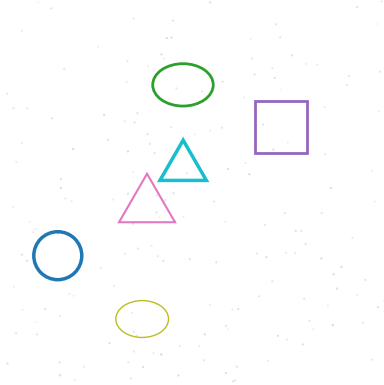[{"shape": "circle", "thickness": 2.5, "radius": 0.31, "center": [0.15, 0.336]}, {"shape": "oval", "thickness": 2, "radius": 0.39, "center": [0.475, 0.78]}, {"shape": "square", "thickness": 2, "radius": 0.34, "center": [0.729, 0.67]}, {"shape": "triangle", "thickness": 1.5, "radius": 0.42, "center": [0.382, 0.465]}, {"shape": "oval", "thickness": 1, "radius": 0.34, "center": [0.369, 0.171]}, {"shape": "triangle", "thickness": 2.5, "radius": 0.35, "center": [0.476, 0.566]}]